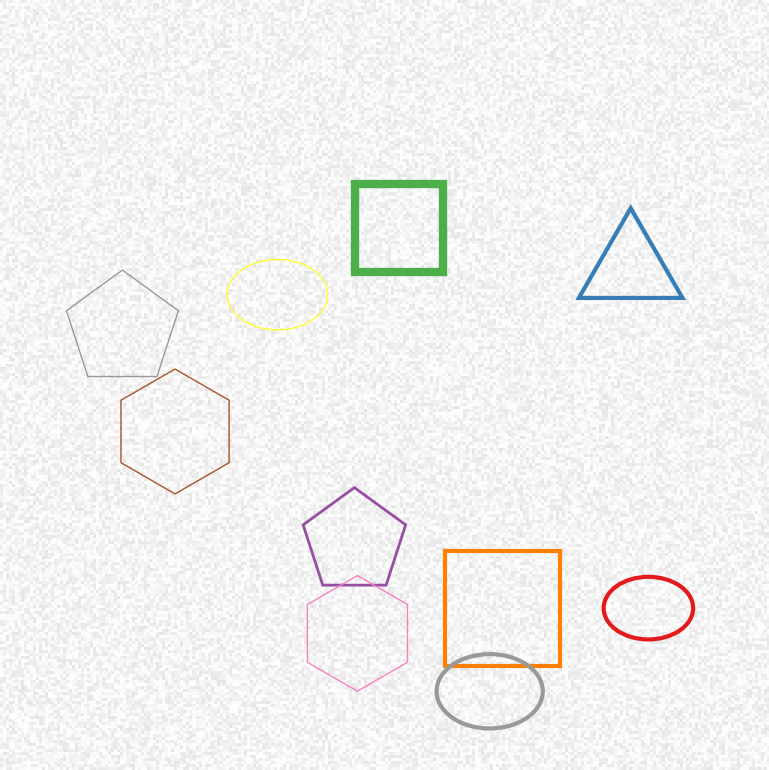[{"shape": "oval", "thickness": 1.5, "radius": 0.29, "center": [0.842, 0.21]}, {"shape": "triangle", "thickness": 1.5, "radius": 0.39, "center": [0.819, 0.652]}, {"shape": "square", "thickness": 3, "radius": 0.29, "center": [0.518, 0.704]}, {"shape": "pentagon", "thickness": 1, "radius": 0.35, "center": [0.46, 0.297]}, {"shape": "square", "thickness": 1.5, "radius": 0.37, "center": [0.653, 0.209]}, {"shape": "oval", "thickness": 0.5, "radius": 0.33, "center": [0.36, 0.617]}, {"shape": "hexagon", "thickness": 0.5, "radius": 0.41, "center": [0.227, 0.44]}, {"shape": "hexagon", "thickness": 0.5, "radius": 0.38, "center": [0.464, 0.177]}, {"shape": "oval", "thickness": 1.5, "radius": 0.34, "center": [0.636, 0.102]}, {"shape": "pentagon", "thickness": 0.5, "radius": 0.38, "center": [0.159, 0.573]}]